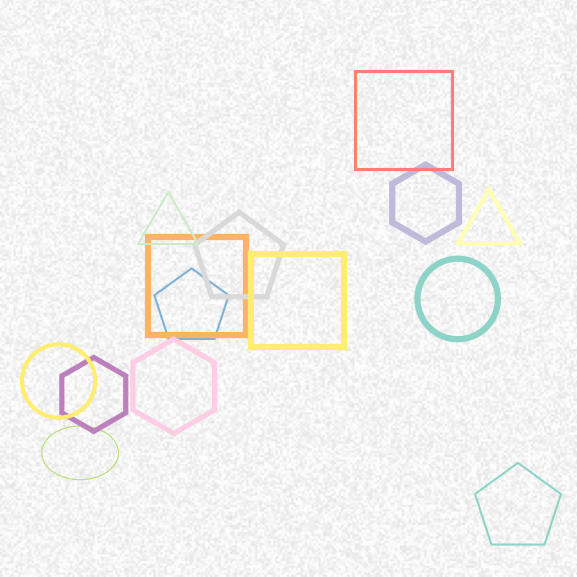[{"shape": "circle", "thickness": 3, "radius": 0.35, "center": [0.793, 0.481]}, {"shape": "pentagon", "thickness": 1, "radius": 0.39, "center": [0.897, 0.119]}, {"shape": "triangle", "thickness": 2, "radius": 0.31, "center": [0.847, 0.609]}, {"shape": "hexagon", "thickness": 3, "radius": 0.33, "center": [0.737, 0.648]}, {"shape": "square", "thickness": 1.5, "radius": 0.42, "center": [0.699, 0.792]}, {"shape": "pentagon", "thickness": 1, "radius": 0.34, "center": [0.332, 0.467]}, {"shape": "square", "thickness": 3, "radius": 0.42, "center": [0.341, 0.504]}, {"shape": "oval", "thickness": 0.5, "radius": 0.33, "center": [0.139, 0.215]}, {"shape": "hexagon", "thickness": 2.5, "radius": 0.41, "center": [0.301, 0.33]}, {"shape": "pentagon", "thickness": 2.5, "radius": 0.4, "center": [0.414, 0.551]}, {"shape": "hexagon", "thickness": 2.5, "radius": 0.32, "center": [0.162, 0.316]}, {"shape": "triangle", "thickness": 1, "radius": 0.3, "center": [0.291, 0.607]}, {"shape": "circle", "thickness": 2, "radius": 0.32, "center": [0.102, 0.339]}, {"shape": "square", "thickness": 3, "radius": 0.4, "center": [0.515, 0.479]}]